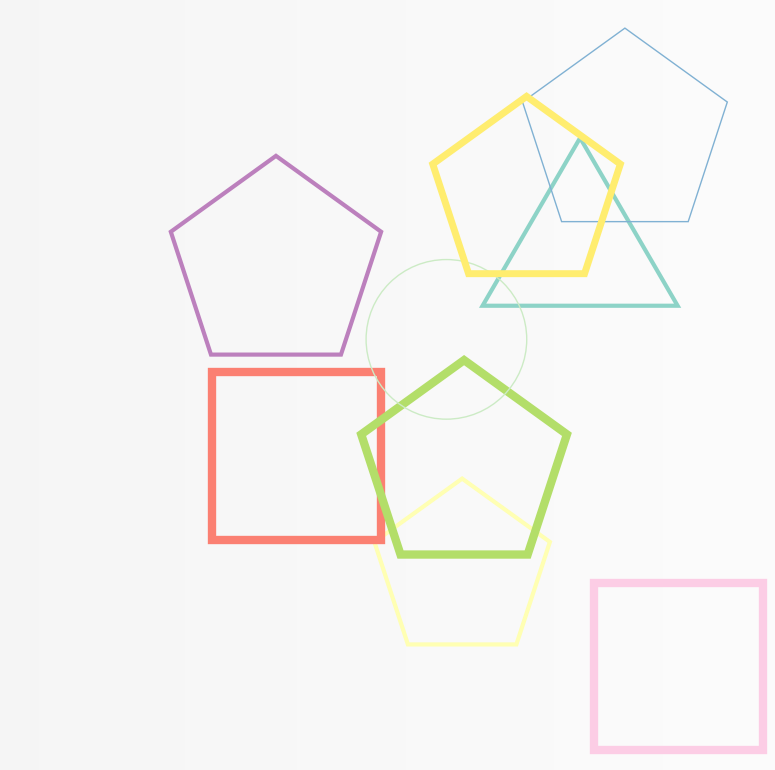[{"shape": "triangle", "thickness": 1.5, "radius": 0.73, "center": [0.749, 0.676]}, {"shape": "pentagon", "thickness": 1.5, "radius": 0.6, "center": [0.596, 0.259]}, {"shape": "square", "thickness": 3, "radius": 0.54, "center": [0.383, 0.408]}, {"shape": "pentagon", "thickness": 0.5, "radius": 0.69, "center": [0.806, 0.825]}, {"shape": "pentagon", "thickness": 3, "radius": 0.7, "center": [0.599, 0.393]}, {"shape": "square", "thickness": 3, "radius": 0.54, "center": [0.875, 0.135]}, {"shape": "pentagon", "thickness": 1.5, "radius": 0.71, "center": [0.356, 0.655]}, {"shape": "circle", "thickness": 0.5, "radius": 0.52, "center": [0.576, 0.559]}, {"shape": "pentagon", "thickness": 2.5, "radius": 0.64, "center": [0.679, 0.748]}]